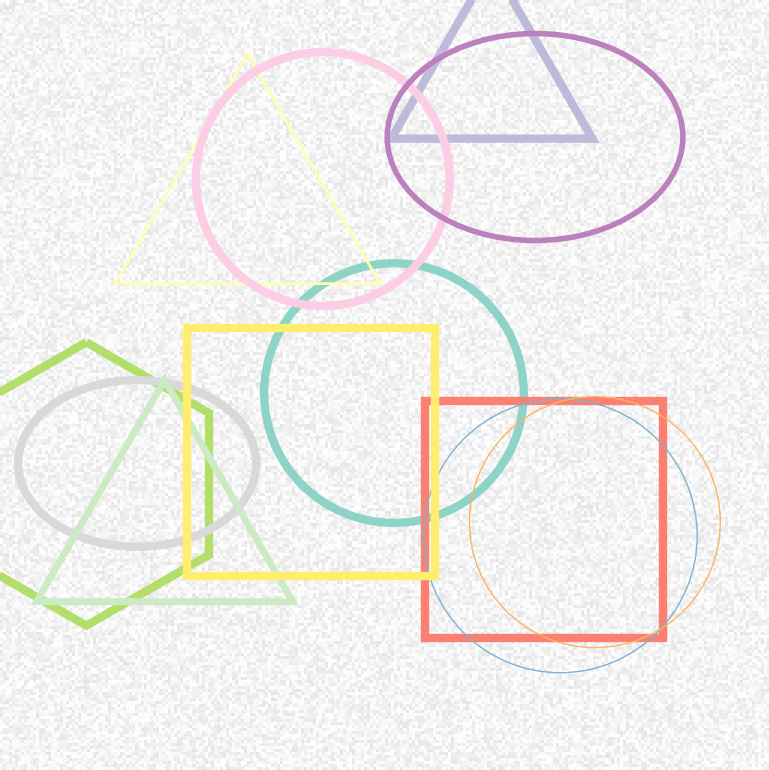[{"shape": "circle", "thickness": 3, "radius": 0.84, "center": [0.512, 0.49]}, {"shape": "triangle", "thickness": 1, "radius": 0.99, "center": [0.321, 0.731]}, {"shape": "triangle", "thickness": 3, "radius": 0.75, "center": [0.639, 0.895]}, {"shape": "square", "thickness": 3, "radius": 0.77, "center": [0.707, 0.326]}, {"shape": "circle", "thickness": 0.5, "radius": 0.89, "center": [0.728, 0.304]}, {"shape": "circle", "thickness": 0.5, "radius": 0.81, "center": [0.773, 0.322]}, {"shape": "hexagon", "thickness": 3, "radius": 0.92, "center": [0.112, 0.371]}, {"shape": "circle", "thickness": 3, "radius": 0.82, "center": [0.419, 0.767]}, {"shape": "oval", "thickness": 3, "radius": 0.77, "center": [0.178, 0.398]}, {"shape": "oval", "thickness": 2, "radius": 0.96, "center": [0.695, 0.822]}, {"shape": "triangle", "thickness": 2.5, "radius": 0.96, "center": [0.214, 0.315]}, {"shape": "square", "thickness": 3, "radius": 0.81, "center": [0.404, 0.413]}]